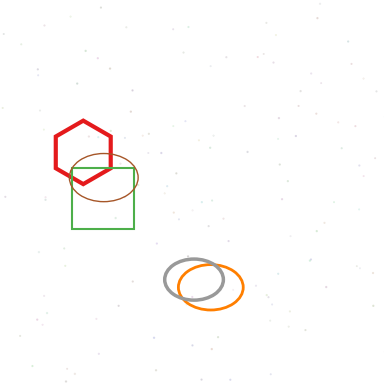[{"shape": "hexagon", "thickness": 3, "radius": 0.41, "center": [0.216, 0.604]}, {"shape": "square", "thickness": 1.5, "radius": 0.4, "center": [0.268, 0.484]}, {"shape": "oval", "thickness": 2, "radius": 0.42, "center": [0.548, 0.254]}, {"shape": "oval", "thickness": 1, "radius": 0.45, "center": [0.269, 0.539]}, {"shape": "oval", "thickness": 2.5, "radius": 0.38, "center": [0.504, 0.274]}]